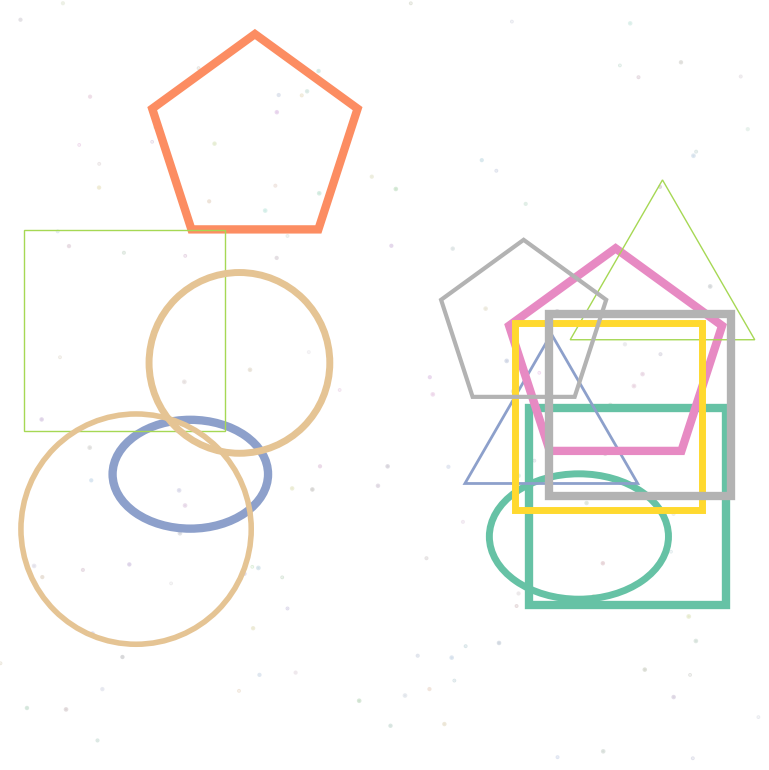[{"shape": "oval", "thickness": 2.5, "radius": 0.58, "center": [0.752, 0.303]}, {"shape": "square", "thickness": 3, "radius": 0.64, "center": [0.814, 0.342]}, {"shape": "pentagon", "thickness": 3, "radius": 0.7, "center": [0.331, 0.816]}, {"shape": "oval", "thickness": 3, "radius": 0.5, "center": [0.247, 0.384]}, {"shape": "triangle", "thickness": 1, "radius": 0.65, "center": [0.716, 0.437]}, {"shape": "pentagon", "thickness": 3, "radius": 0.73, "center": [0.799, 0.532]}, {"shape": "square", "thickness": 0.5, "radius": 0.65, "center": [0.162, 0.571]}, {"shape": "triangle", "thickness": 0.5, "radius": 0.69, "center": [0.86, 0.628]}, {"shape": "square", "thickness": 2.5, "radius": 0.61, "center": [0.79, 0.459]}, {"shape": "circle", "thickness": 2, "radius": 0.75, "center": [0.177, 0.313]}, {"shape": "circle", "thickness": 2.5, "radius": 0.59, "center": [0.311, 0.529]}, {"shape": "square", "thickness": 3, "radius": 0.59, "center": [0.831, 0.474]}, {"shape": "pentagon", "thickness": 1.5, "radius": 0.56, "center": [0.68, 0.576]}]